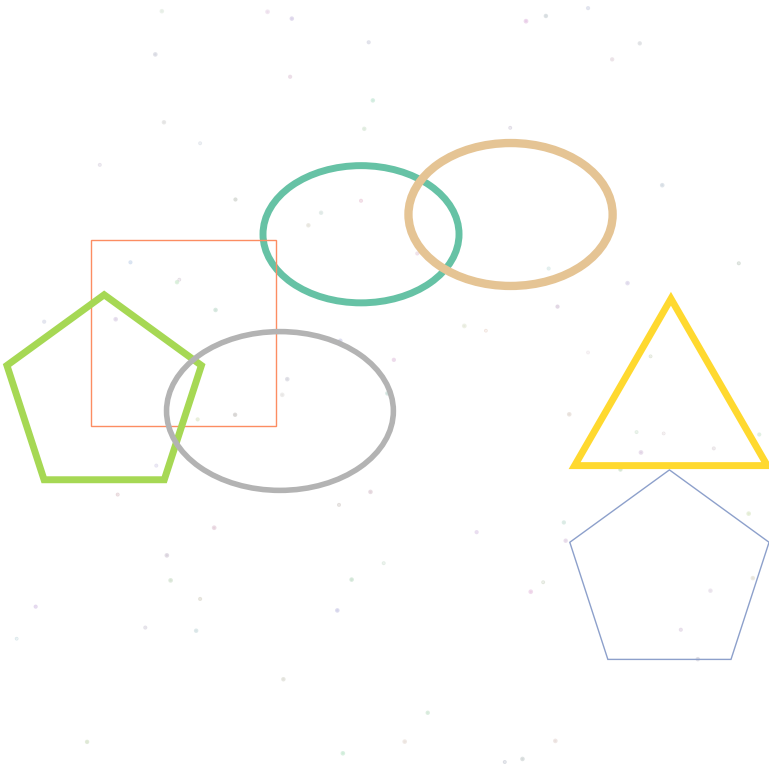[{"shape": "oval", "thickness": 2.5, "radius": 0.64, "center": [0.469, 0.696]}, {"shape": "square", "thickness": 0.5, "radius": 0.6, "center": [0.239, 0.567]}, {"shape": "pentagon", "thickness": 0.5, "radius": 0.68, "center": [0.869, 0.254]}, {"shape": "pentagon", "thickness": 2.5, "radius": 0.66, "center": [0.135, 0.484]}, {"shape": "triangle", "thickness": 2.5, "radius": 0.72, "center": [0.871, 0.468]}, {"shape": "oval", "thickness": 3, "radius": 0.66, "center": [0.663, 0.721]}, {"shape": "oval", "thickness": 2, "radius": 0.74, "center": [0.364, 0.466]}]